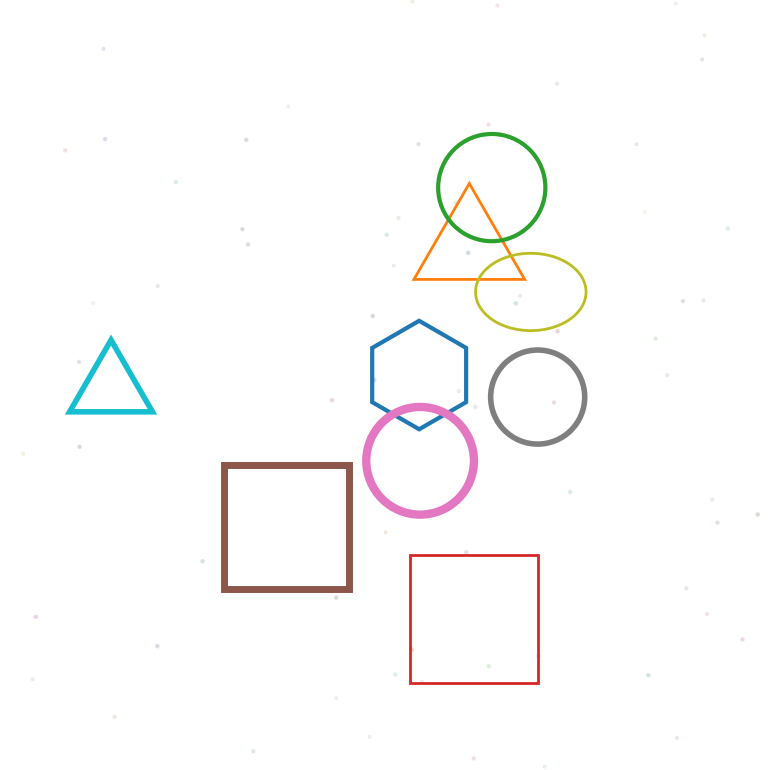[{"shape": "hexagon", "thickness": 1.5, "radius": 0.35, "center": [0.544, 0.513]}, {"shape": "triangle", "thickness": 1, "radius": 0.42, "center": [0.609, 0.679]}, {"shape": "circle", "thickness": 1.5, "radius": 0.35, "center": [0.639, 0.756]}, {"shape": "square", "thickness": 1, "radius": 0.42, "center": [0.615, 0.196]}, {"shape": "square", "thickness": 2.5, "radius": 0.4, "center": [0.372, 0.316]}, {"shape": "circle", "thickness": 3, "radius": 0.35, "center": [0.546, 0.402]}, {"shape": "circle", "thickness": 2, "radius": 0.31, "center": [0.698, 0.484]}, {"shape": "oval", "thickness": 1, "radius": 0.36, "center": [0.689, 0.621]}, {"shape": "triangle", "thickness": 2, "radius": 0.31, "center": [0.144, 0.496]}]